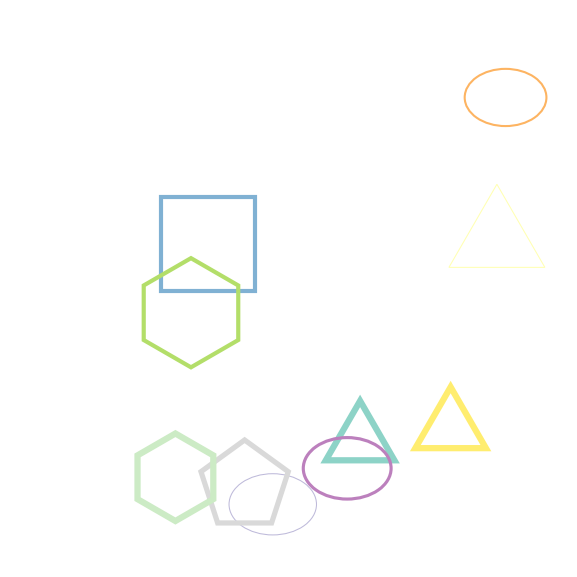[{"shape": "triangle", "thickness": 3, "radius": 0.34, "center": [0.624, 0.236]}, {"shape": "triangle", "thickness": 0.5, "radius": 0.48, "center": [0.86, 0.584]}, {"shape": "oval", "thickness": 0.5, "radius": 0.38, "center": [0.472, 0.126]}, {"shape": "square", "thickness": 2, "radius": 0.41, "center": [0.36, 0.576]}, {"shape": "oval", "thickness": 1, "radius": 0.35, "center": [0.875, 0.83]}, {"shape": "hexagon", "thickness": 2, "radius": 0.47, "center": [0.331, 0.458]}, {"shape": "pentagon", "thickness": 2.5, "radius": 0.4, "center": [0.424, 0.158]}, {"shape": "oval", "thickness": 1.5, "radius": 0.38, "center": [0.601, 0.188]}, {"shape": "hexagon", "thickness": 3, "radius": 0.38, "center": [0.304, 0.173]}, {"shape": "triangle", "thickness": 3, "radius": 0.35, "center": [0.78, 0.258]}]